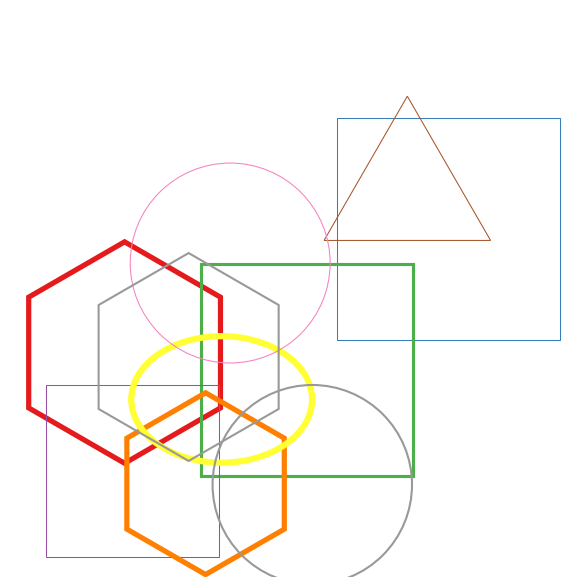[{"shape": "hexagon", "thickness": 2.5, "radius": 0.96, "center": [0.216, 0.389]}, {"shape": "square", "thickness": 0.5, "radius": 0.96, "center": [0.777, 0.603]}, {"shape": "square", "thickness": 1.5, "radius": 0.92, "center": [0.531, 0.358]}, {"shape": "square", "thickness": 0.5, "radius": 0.75, "center": [0.23, 0.184]}, {"shape": "hexagon", "thickness": 2.5, "radius": 0.79, "center": [0.356, 0.162]}, {"shape": "oval", "thickness": 3, "radius": 0.78, "center": [0.384, 0.307]}, {"shape": "triangle", "thickness": 0.5, "radius": 0.83, "center": [0.705, 0.666]}, {"shape": "circle", "thickness": 0.5, "radius": 0.87, "center": [0.399, 0.544]}, {"shape": "hexagon", "thickness": 1, "radius": 0.9, "center": [0.327, 0.381]}, {"shape": "circle", "thickness": 1, "radius": 0.86, "center": [0.541, 0.16]}]